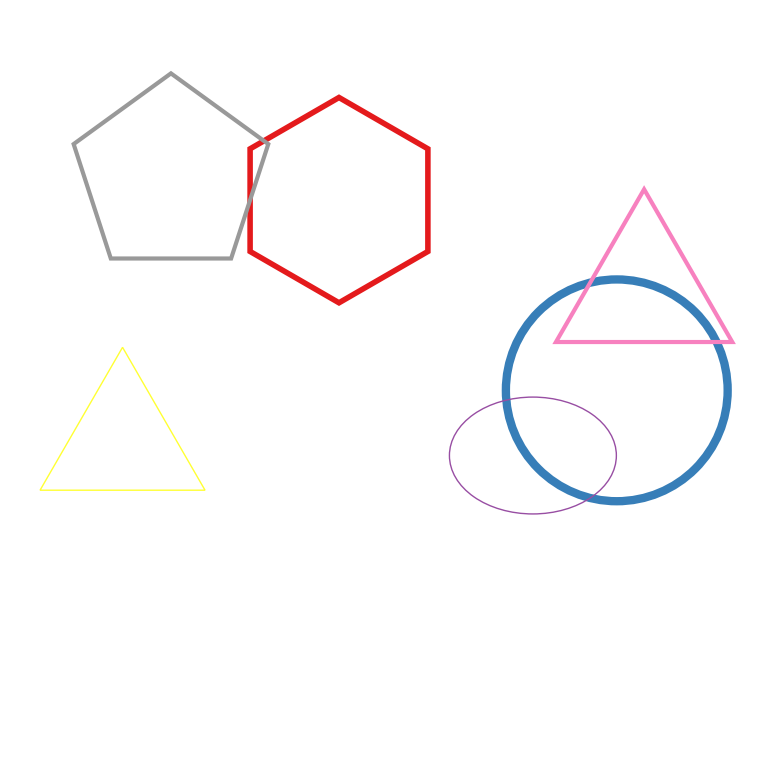[{"shape": "hexagon", "thickness": 2, "radius": 0.67, "center": [0.44, 0.74]}, {"shape": "circle", "thickness": 3, "radius": 0.72, "center": [0.801, 0.493]}, {"shape": "oval", "thickness": 0.5, "radius": 0.54, "center": [0.692, 0.408]}, {"shape": "triangle", "thickness": 0.5, "radius": 0.62, "center": [0.159, 0.425]}, {"shape": "triangle", "thickness": 1.5, "radius": 0.66, "center": [0.837, 0.622]}, {"shape": "pentagon", "thickness": 1.5, "radius": 0.66, "center": [0.222, 0.772]}]